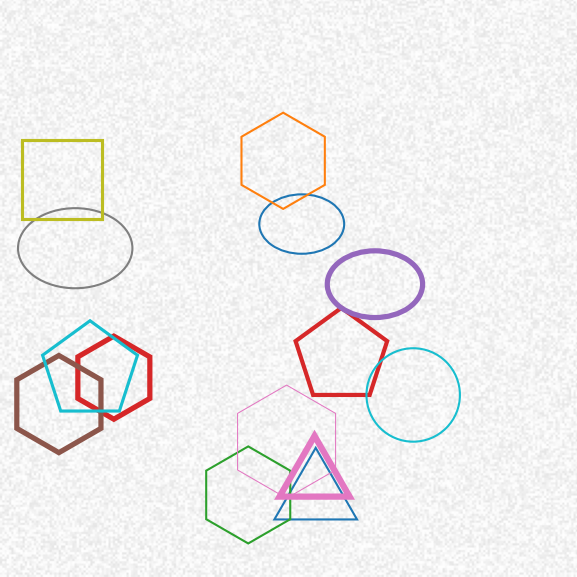[{"shape": "oval", "thickness": 1, "radius": 0.37, "center": [0.523, 0.611]}, {"shape": "triangle", "thickness": 1, "radius": 0.41, "center": [0.547, 0.141]}, {"shape": "hexagon", "thickness": 1, "radius": 0.42, "center": [0.49, 0.721]}, {"shape": "hexagon", "thickness": 1, "radius": 0.42, "center": [0.43, 0.142]}, {"shape": "pentagon", "thickness": 2, "radius": 0.42, "center": [0.591, 0.383]}, {"shape": "hexagon", "thickness": 2.5, "radius": 0.36, "center": [0.197, 0.345]}, {"shape": "oval", "thickness": 2.5, "radius": 0.41, "center": [0.649, 0.507]}, {"shape": "hexagon", "thickness": 2.5, "radius": 0.42, "center": [0.102, 0.299]}, {"shape": "triangle", "thickness": 3, "radius": 0.35, "center": [0.545, 0.174]}, {"shape": "hexagon", "thickness": 0.5, "radius": 0.49, "center": [0.496, 0.234]}, {"shape": "oval", "thickness": 1, "radius": 0.5, "center": [0.13, 0.569]}, {"shape": "square", "thickness": 1.5, "radius": 0.34, "center": [0.107, 0.688]}, {"shape": "circle", "thickness": 1, "radius": 0.4, "center": [0.715, 0.315]}, {"shape": "pentagon", "thickness": 1.5, "radius": 0.43, "center": [0.156, 0.357]}]